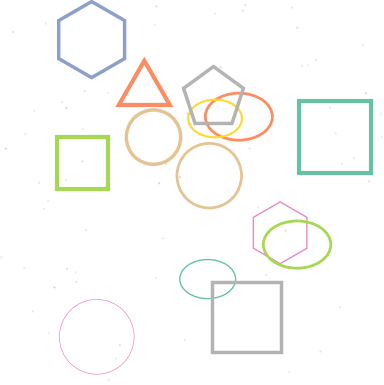[{"shape": "oval", "thickness": 1, "radius": 0.36, "center": [0.539, 0.275]}, {"shape": "square", "thickness": 3, "radius": 0.47, "center": [0.87, 0.645]}, {"shape": "triangle", "thickness": 3, "radius": 0.38, "center": [0.375, 0.766]}, {"shape": "oval", "thickness": 2, "radius": 0.44, "center": [0.62, 0.697]}, {"shape": "hexagon", "thickness": 2.5, "radius": 0.49, "center": [0.238, 0.897]}, {"shape": "hexagon", "thickness": 1, "radius": 0.4, "center": [0.728, 0.395]}, {"shape": "circle", "thickness": 0.5, "radius": 0.49, "center": [0.251, 0.125]}, {"shape": "oval", "thickness": 2, "radius": 0.44, "center": [0.772, 0.365]}, {"shape": "square", "thickness": 3, "radius": 0.34, "center": [0.214, 0.577]}, {"shape": "oval", "thickness": 1.5, "radius": 0.35, "center": [0.559, 0.692]}, {"shape": "circle", "thickness": 2.5, "radius": 0.35, "center": [0.399, 0.644]}, {"shape": "circle", "thickness": 2, "radius": 0.42, "center": [0.543, 0.544]}, {"shape": "pentagon", "thickness": 2.5, "radius": 0.41, "center": [0.555, 0.745]}, {"shape": "square", "thickness": 2.5, "radius": 0.45, "center": [0.641, 0.176]}]